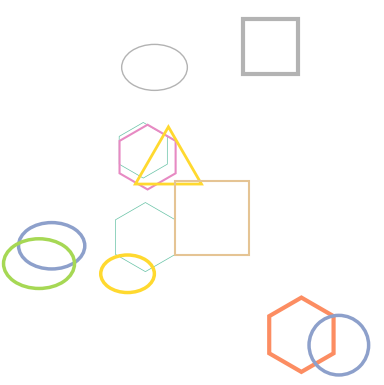[{"shape": "hexagon", "thickness": 0.5, "radius": 0.36, "center": [0.372, 0.61]}, {"shape": "hexagon", "thickness": 0.5, "radius": 0.45, "center": [0.378, 0.384]}, {"shape": "hexagon", "thickness": 3, "radius": 0.48, "center": [0.783, 0.131]}, {"shape": "oval", "thickness": 2.5, "radius": 0.43, "center": [0.134, 0.362]}, {"shape": "circle", "thickness": 2.5, "radius": 0.39, "center": [0.88, 0.103]}, {"shape": "hexagon", "thickness": 1.5, "radius": 0.42, "center": [0.383, 0.592]}, {"shape": "oval", "thickness": 2.5, "radius": 0.46, "center": [0.101, 0.315]}, {"shape": "oval", "thickness": 2.5, "radius": 0.35, "center": [0.331, 0.289]}, {"shape": "triangle", "thickness": 2, "radius": 0.5, "center": [0.437, 0.571]}, {"shape": "square", "thickness": 1.5, "radius": 0.48, "center": [0.551, 0.433]}, {"shape": "oval", "thickness": 1, "radius": 0.43, "center": [0.401, 0.825]}, {"shape": "square", "thickness": 3, "radius": 0.35, "center": [0.703, 0.88]}]